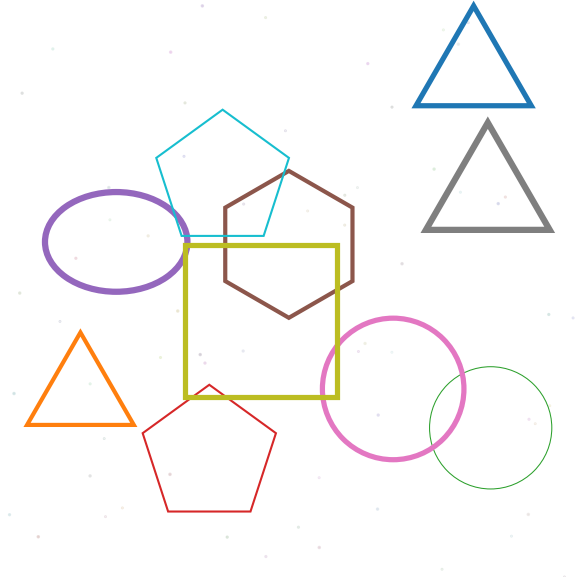[{"shape": "triangle", "thickness": 2.5, "radius": 0.58, "center": [0.82, 0.874]}, {"shape": "triangle", "thickness": 2, "radius": 0.53, "center": [0.139, 0.317]}, {"shape": "circle", "thickness": 0.5, "radius": 0.53, "center": [0.85, 0.258]}, {"shape": "pentagon", "thickness": 1, "radius": 0.61, "center": [0.362, 0.212]}, {"shape": "oval", "thickness": 3, "radius": 0.62, "center": [0.201, 0.58]}, {"shape": "hexagon", "thickness": 2, "radius": 0.64, "center": [0.5, 0.576]}, {"shape": "circle", "thickness": 2.5, "radius": 0.61, "center": [0.681, 0.326]}, {"shape": "triangle", "thickness": 3, "radius": 0.62, "center": [0.845, 0.663]}, {"shape": "square", "thickness": 2.5, "radius": 0.66, "center": [0.452, 0.443]}, {"shape": "pentagon", "thickness": 1, "radius": 0.6, "center": [0.385, 0.688]}]